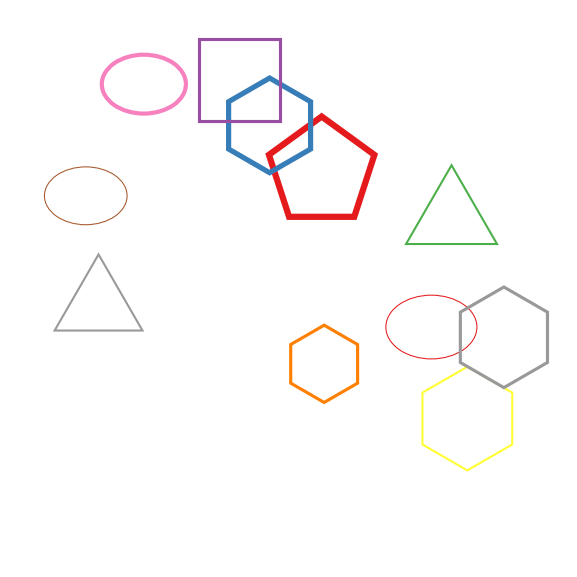[{"shape": "oval", "thickness": 0.5, "radius": 0.39, "center": [0.747, 0.433]}, {"shape": "pentagon", "thickness": 3, "radius": 0.48, "center": [0.557, 0.701]}, {"shape": "hexagon", "thickness": 2.5, "radius": 0.41, "center": [0.467, 0.782]}, {"shape": "triangle", "thickness": 1, "radius": 0.45, "center": [0.782, 0.622]}, {"shape": "square", "thickness": 1.5, "radius": 0.35, "center": [0.415, 0.861]}, {"shape": "hexagon", "thickness": 1.5, "radius": 0.33, "center": [0.561, 0.369]}, {"shape": "hexagon", "thickness": 1, "radius": 0.45, "center": [0.809, 0.274]}, {"shape": "oval", "thickness": 0.5, "radius": 0.36, "center": [0.149, 0.66]}, {"shape": "oval", "thickness": 2, "radius": 0.36, "center": [0.249, 0.853]}, {"shape": "hexagon", "thickness": 1.5, "radius": 0.44, "center": [0.873, 0.415]}, {"shape": "triangle", "thickness": 1, "radius": 0.44, "center": [0.171, 0.471]}]